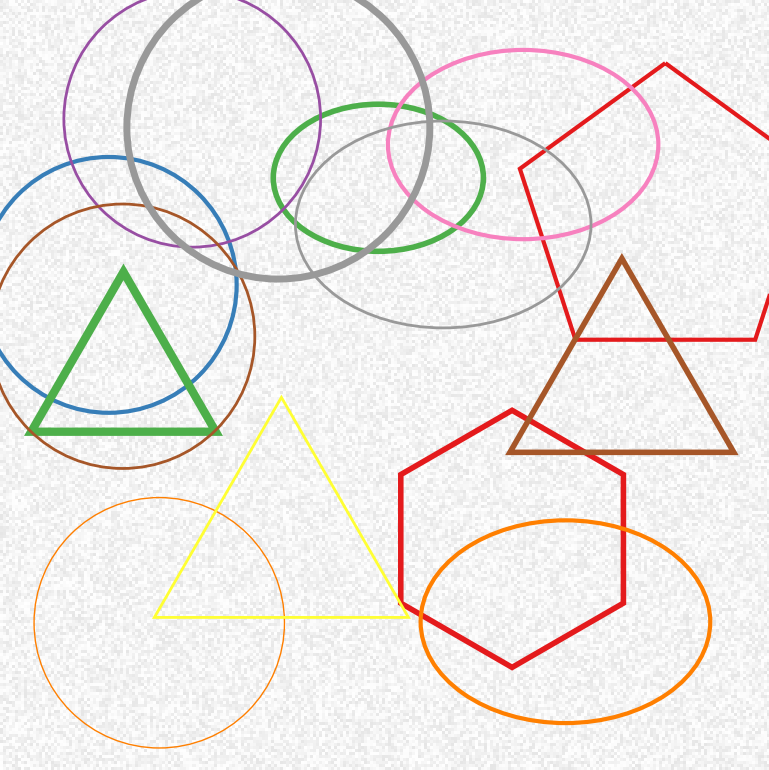[{"shape": "hexagon", "thickness": 2, "radius": 0.83, "center": [0.665, 0.3]}, {"shape": "pentagon", "thickness": 1.5, "radius": 0.99, "center": [0.864, 0.719]}, {"shape": "circle", "thickness": 1.5, "radius": 0.83, "center": [0.141, 0.63]}, {"shape": "triangle", "thickness": 3, "radius": 0.69, "center": [0.16, 0.509]}, {"shape": "oval", "thickness": 2, "radius": 0.68, "center": [0.491, 0.769]}, {"shape": "circle", "thickness": 1, "radius": 0.83, "center": [0.25, 0.846]}, {"shape": "oval", "thickness": 1.5, "radius": 0.94, "center": [0.734, 0.193]}, {"shape": "circle", "thickness": 0.5, "radius": 0.81, "center": [0.207, 0.191]}, {"shape": "triangle", "thickness": 1, "radius": 0.95, "center": [0.365, 0.293]}, {"shape": "circle", "thickness": 1, "radius": 0.86, "center": [0.159, 0.563]}, {"shape": "triangle", "thickness": 2, "radius": 0.84, "center": [0.808, 0.496]}, {"shape": "oval", "thickness": 1.5, "radius": 0.88, "center": [0.679, 0.812]}, {"shape": "circle", "thickness": 2.5, "radius": 0.98, "center": [0.361, 0.834]}, {"shape": "oval", "thickness": 1, "radius": 0.96, "center": [0.576, 0.709]}]